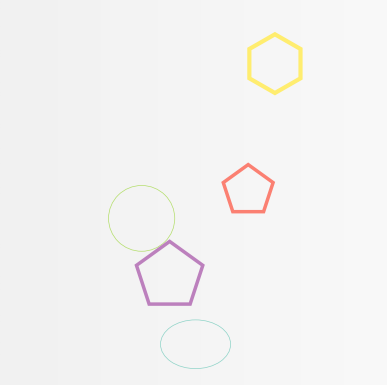[{"shape": "oval", "thickness": 0.5, "radius": 0.45, "center": [0.505, 0.106]}, {"shape": "pentagon", "thickness": 2.5, "radius": 0.34, "center": [0.64, 0.505]}, {"shape": "circle", "thickness": 0.5, "radius": 0.43, "center": [0.366, 0.433]}, {"shape": "pentagon", "thickness": 2.5, "radius": 0.45, "center": [0.438, 0.283]}, {"shape": "hexagon", "thickness": 3, "radius": 0.38, "center": [0.71, 0.835]}]